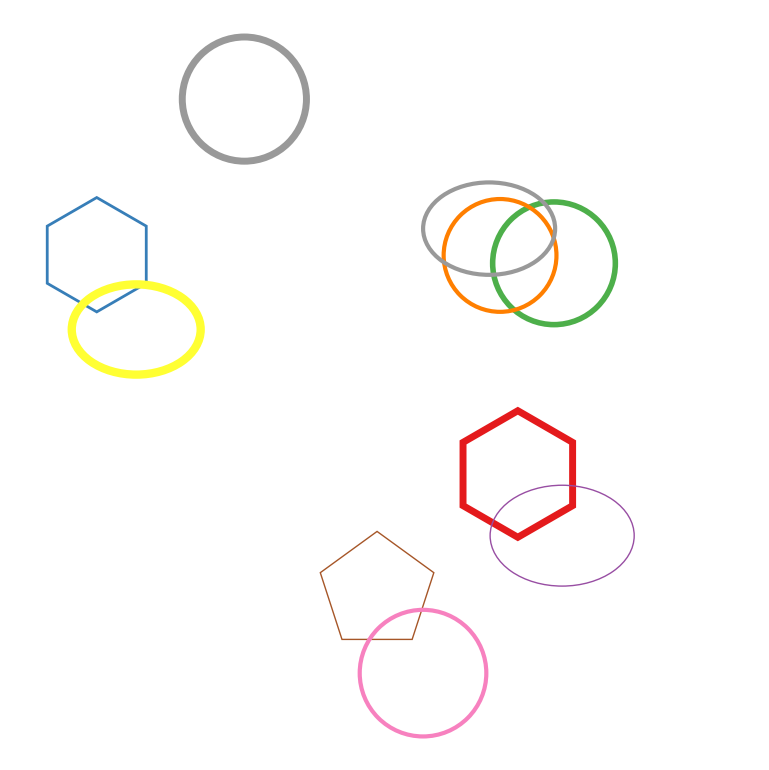[{"shape": "hexagon", "thickness": 2.5, "radius": 0.41, "center": [0.672, 0.384]}, {"shape": "hexagon", "thickness": 1, "radius": 0.37, "center": [0.126, 0.669]}, {"shape": "circle", "thickness": 2, "radius": 0.4, "center": [0.719, 0.658]}, {"shape": "oval", "thickness": 0.5, "radius": 0.47, "center": [0.73, 0.304]}, {"shape": "circle", "thickness": 1.5, "radius": 0.37, "center": [0.649, 0.668]}, {"shape": "oval", "thickness": 3, "radius": 0.42, "center": [0.177, 0.572]}, {"shape": "pentagon", "thickness": 0.5, "radius": 0.39, "center": [0.49, 0.232]}, {"shape": "circle", "thickness": 1.5, "radius": 0.41, "center": [0.549, 0.126]}, {"shape": "oval", "thickness": 1.5, "radius": 0.43, "center": [0.635, 0.703]}, {"shape": "circle", "thickness": 2.5, "radius": 0.4, "center": [0.317, 0.871]}]